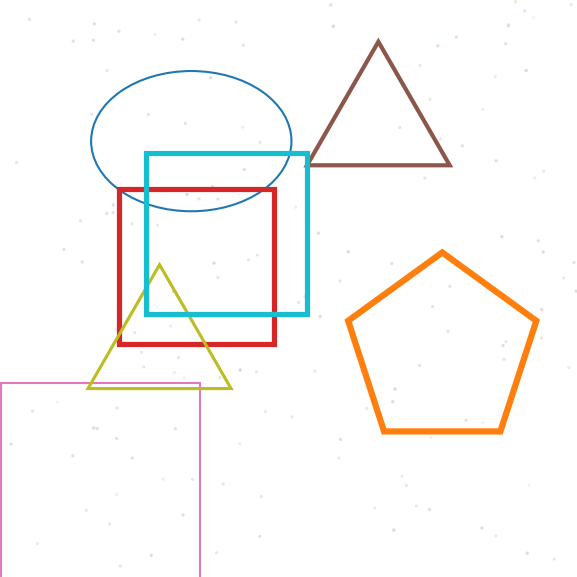[{"shape": "oval", "thickness": 1, "radius": 0.87, "center": [0.331, 0.755]}, {"shape": "pentagon", "thickness": 3, "radius": 0.86, "center": [0.766, 0.391]}, {"shape": "square", "thickness": 2.5, "radius": 0.67, "center": [0.34, 0.537]}, {"shape": "triangle", "thickness": 2, "radius": 0.71, "center": [0.655, 0.784]}, {"shape": "square", "thickness": 1, "radius": 0.86, "center": [0.174, 0.163]}, {"shape": "triangle", "thickness": 1.5, "radius": 0.72, "center": [0.276, 0.398]}, {"shape": "square", "thickness": 2.5, "radius": 0.69, "center": [0.392, 0.595]}]